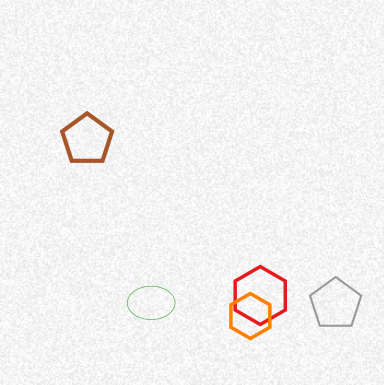[{"shape": "hexagon", "thickness": 2.5, "radius": 0.38, "center": [0.676, 0.232]}, {"shape": "oval", "thickness": 0.5, "radius": 0.31, "center": [0.393, 0.213]}, {"shape": "hexagon", "thickness": 2.5, "radius": 0.29, "center": [0.65, 0.179]}, {"shape": "pentagon", "thickness": 3, "radius": 0.34, "center": [0.226, 0.637]}, {"shape": "pentagon", "thickness": 1.5, "radius": 0.35, "center": [0.872, 0.21]}]